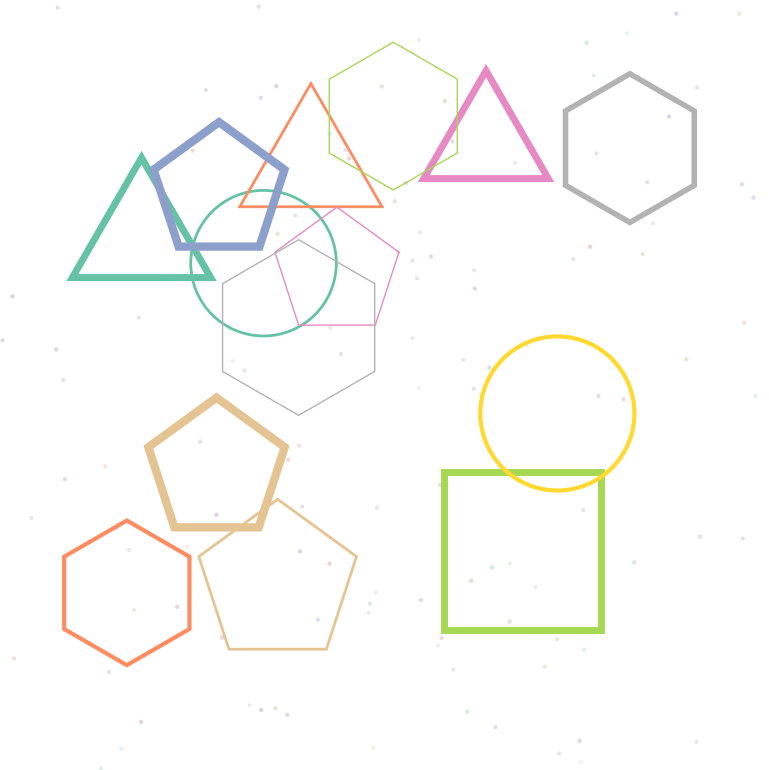[{"shape": "triangle", "thickness": 2.5, "radius": 0.52, "center": [0.184, 0.691]}, {"shape": "circle", "thickness": 1, "radius": 0.47, "center": [0.342, 0.658]}, {"shape": "triangle", "thickness": 1, "radius": 0.53, "center": [0.404, 0.785]}, {"shape": "hexagon", "thickness": 1.5, "radius": 0.47, "center": [0.165, 0.23]}, {"shape": "pentagon", "thickness": 3, "radius": 0.45, "center": [0.284, 0.752]}, {"shape": "pentagon", "thickness": 0.5, "radius": 0.42, "center": [0.438, 0.646]}, {"shape": "triangle", "thickness": 2.5, "radius": 0.47, "center": [0.631, 0.815]}, {"shape": "square", "thickness": 2.5, "radius": 0.51, "center": [0.679, 0.284]}, {"shape": "hexagon", "thickness": 0.5, "radius": 0.48, "center": [0.511, 0.849]}, {"shape": "circle", "thickness": 1.5, "radius": 0.5, "center": [0.724, 0.463]}, {"shape": "pentagon", "thickness": 1, "radius": 0.54, "center": [0.361, 0.244]}, {"shape": "pentagon", "thickness": 3, "radius": 0.47, "center": [0.281, 0.39]}, {"shape": "hexagon", "thickness": 0.5, "radius": 0.57, "center": [0.388, 0.575]}, {"shape": "hexagon", "thickness": 2, "radius": 0.48, "center": [0.818, 0.808]}]